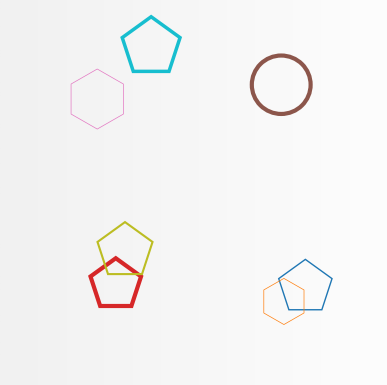[{"shape": "pentagon", "thickness": 1, "radius": 0.36, "center": [0.788, 0.254]}, {"shape": "hexagon", "thickness": 0.5, "radius": 0.3, "center": [0.733, 0.217]}, {"shape": "pentagon", "thickness": 3, "radius": 0.34, "center": [0.299, 0.261]}, {"shape": "circle", "thickness": 3, "radius": 0.38, "center": [0.726, 0.78]}, {"shape": "hexagon", "thickness": 0.5, "radius": 0.39, "center": [0.251, 0.743]}, {"shape": "pentagon", "thickness": 1.5, "radius": 0.37, "center": [0.323, 0.348]}, {"shape": "pentagon", "thickness": 2.5, "radius": 0.39, "center": [0.39, 0.878]}]